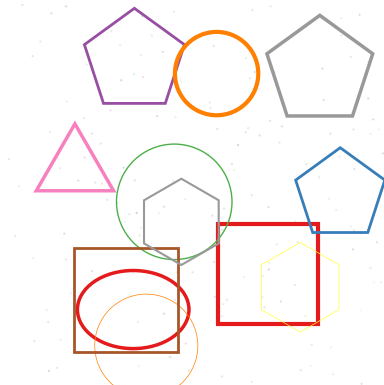[{"shape": "oval", "thickness": 2.5, "radius": 0.72, "center": [0.346, 0.196]}, {"shape": "square", "thickness": 3, "radius": 0.65, "center": [0.696, 0.289]}, {"shape": "pentagon", "thickness": 2, "radius": 0.61, "center": [0.884, 0.495]}, {"shape": "circle", "thickness": 1, "radius": 0.75, "center": [0.453, 0.476]}, {"shape": "pentagon", "thickness": 2, "radius": 0.68, "center": [0.349, 0.842]}, {"shape": "circle", "thickness": 3, "radius": 0.54, "center": [0.563, 0.809]}, {"shape": "circle", "thickness": 0.5, "radius": 0.67, "center": [0.38, 0.102]}, {"shape": "hexagon", "thickness": 0.5, "radius": 0.58, "center": [0.78, 0.254]}, {"shape": "square", "thickness": 2, "radius": 0.68, "center": [0.327, 0.221]}, {"shape": "triangle", "thickness": 2.5, "radius": 0.58, "center": [0.195, 0.562]}, {"shape": "pentagon", "thickness": 2.5, "radius": 0.72, "center": [0.831, 0.816]}, {"shape": "hexagon", "thickness": 1.5, "radius": 0.56, "center": [0.471, 0.424]}]